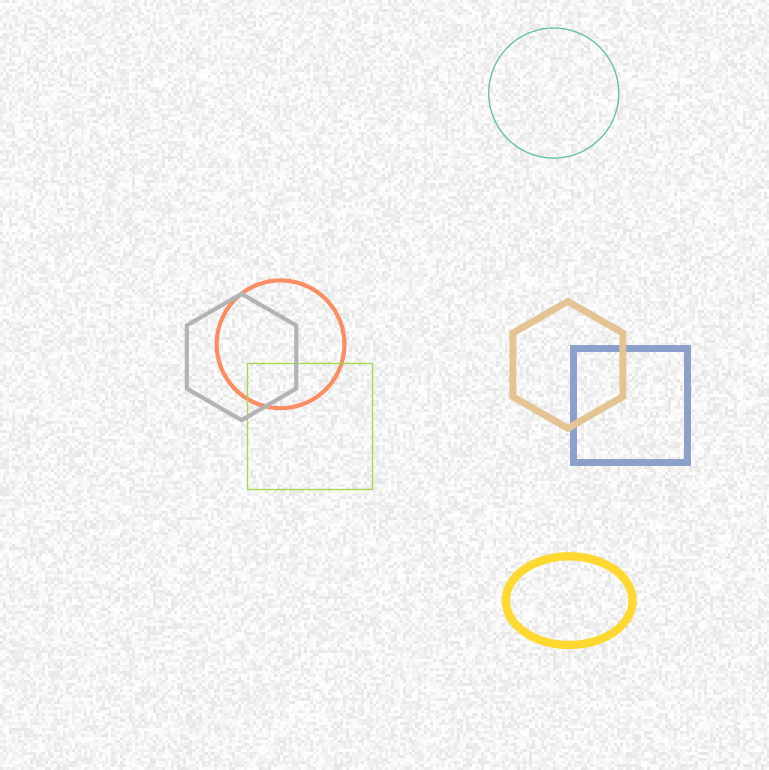[{"shape": "circle", "thickness": 0.5, "radius": 0.42, "center": [0.719, 0.879]}, {"shape": "circle", "thickness": 1.5, "radius": 0.41, "center": [0.364, 0.553]}, {"shape": "square", "thickness": 2.5, "radius": 0.37, "center": [0.818, 0.474]}, {"shape": "square", "thickness": 0.5, "radius": 0.41, "center": [0.402, 0.446]}, {"shape": "oval", "thickness": 3, "radius": 0.41, "center": [0.739, 0.22]}, {"shape": "hexagon", "thickness": 2.5, "radius": 0.41, "center": [0.737, 0.526]}, {"shape": "hexagon", "thickness": 1.5, "radius": 0.41, "center": [0.314, 0.536]}]